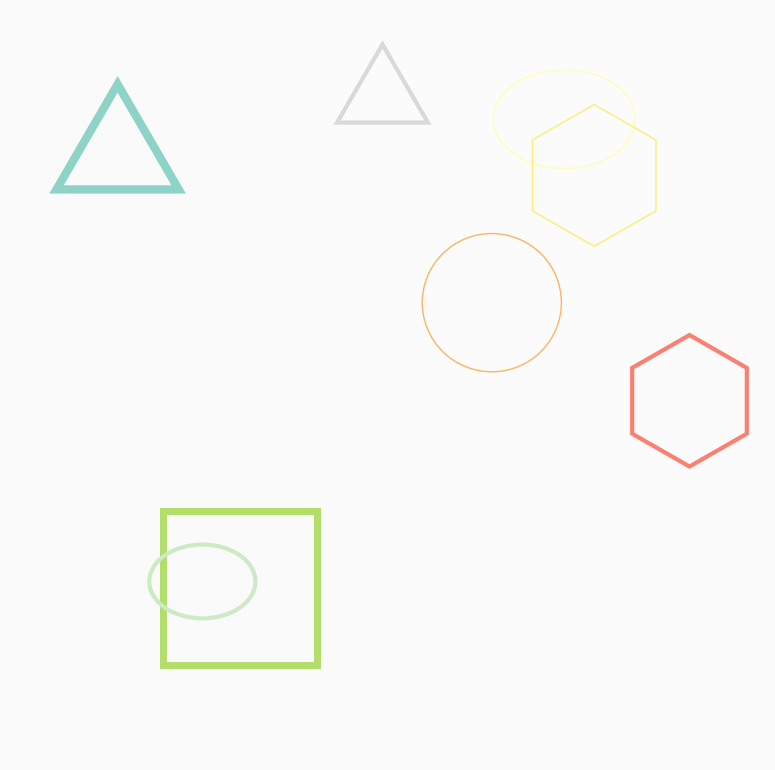[{"shape": "triangle", "thickness": 3, "radius": 0.46, "center": [0.152, 0.799]}, {"shape": "oval", "thickness": 0.5, "radius": 0.46, "center": [0.728, 0.845]}, {"shape": "hexagon", "thickness": 1.5, "radius": 0.43, "center": [0.89, 0.479]}, {"shape": "circle", "thickness": 0.5, "radius": 0.45, "center": [0.635, 0.607]}, {"shape": "square", "thickness": 2.5, "radius": 0.5, "center": [0.309, 0.236]}, {"shape": "triangle", "thickness": 1.5, "radius": 0.34, "center": [0.494, 0.875]}, {"shape": "oval", "thickness": 1.5, "radius": 0.34, "center": [0.261, 0.245]}, {"shape": "hexagon", "thickness": 0.5, "radius": 0.46, "center": [0.767, 0.772]}]